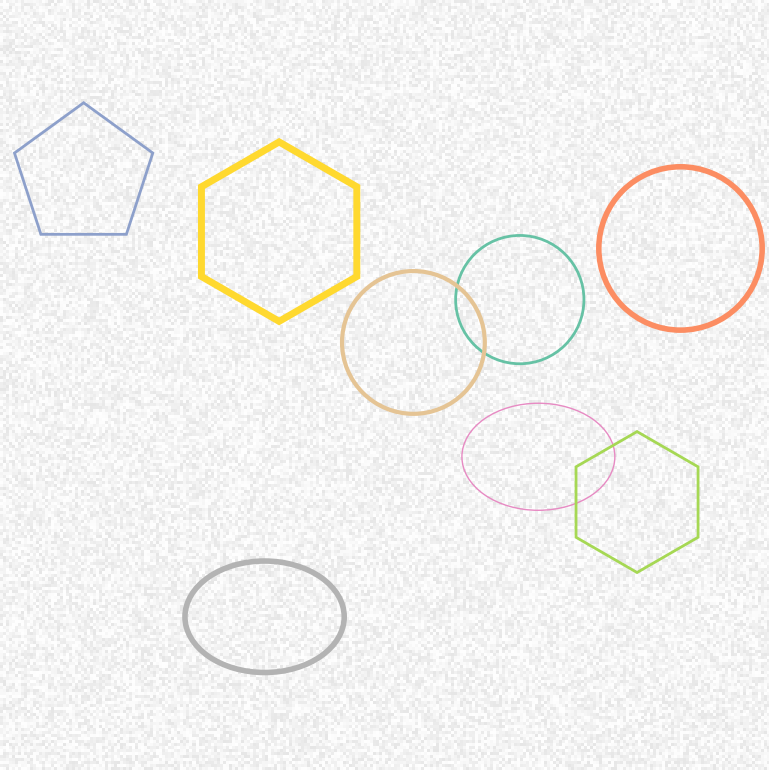[{"shape": "circle", "thickness": 1, "radius": 0.42, "center": [0.675, 0.611]}, {"shape": "circle", "thickness": 2, "radius": 0.53, "center": [0.884, 0.677]}, {"shape": "pentagon", "thickness": 1, "radius": 0.47, "center": [0.109, 0.772]}, {"shape": "oval", "thickness": 0.5, "radius": 0.5, "center": [0.699, 0.407]}, {"shape": "hexagon", "thickness": 1, "radius": 0.46, "center": [0.827, 0.348]}, {"shape": "hexagon", "thickness": 2.5, "radius": 0.58, "center": [0.363, 0.699]}, {"shape": "circle", "thickness": 1.5, "radius": 0.46, "center": [0.537, 0.555]}, {"shape": "oval", "thickness": 2, "radius": 0.52, "center": [0.344, 0.199]}]